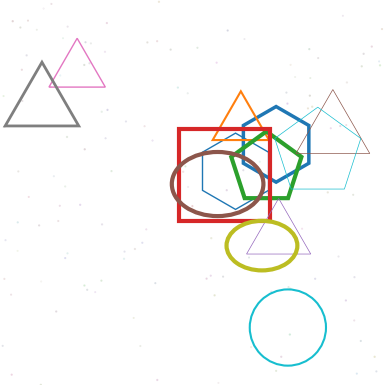[{"shape": "hexagon", "thickness": 2.5, "radius": 0.49, "center": [0.717, 0.625]}, {"shape": "hexagon", "thickness": 1, "radius": 0.5, "center": [0.612, 0.555]}, {"shape": "triangle", "thickness": 1.5, "radius": 0.42, "center": [0.626, 0.678]}, {"shape": "pentagon", "thickness": 3, "radius": 0.48, "center": [0.692, 0.563]}, {"shape": "square", "thickness": 3, "radius": 0.6, "center": [0.583, 0.545]}, {"shape": "triangle", "thickness": 0.5, "radius": 0.48, "center": [0.724, 0.388]}, {"shape": "oval", "thickness": 3, "radius": 0.59, "center": [0.565, 0.522]}, {"shape": "triangle", "thickness": 0.5, "radius": 0.55, "center": [0.865, 0.657]}, {"shape": "triangle", "thickness": 1, "radius": 0.42, "center": [0.2, 0.816]}, {"shape": "triangle", "thickness": 2, "radius": 0.55, "center": [0.109, 0.728]}, {"shape": "oval", "thickness": 3, "radius": 0.46, "center": [0.68, 0.362]}, {"shape": "circle", "thickness": 1.5, "radius": 0.5, "center": [0.748, 0.149]}, {"shape": "pentagon", "thickness": 0.5, "radius": 0.59, "center": [0.825, 0.604]}]